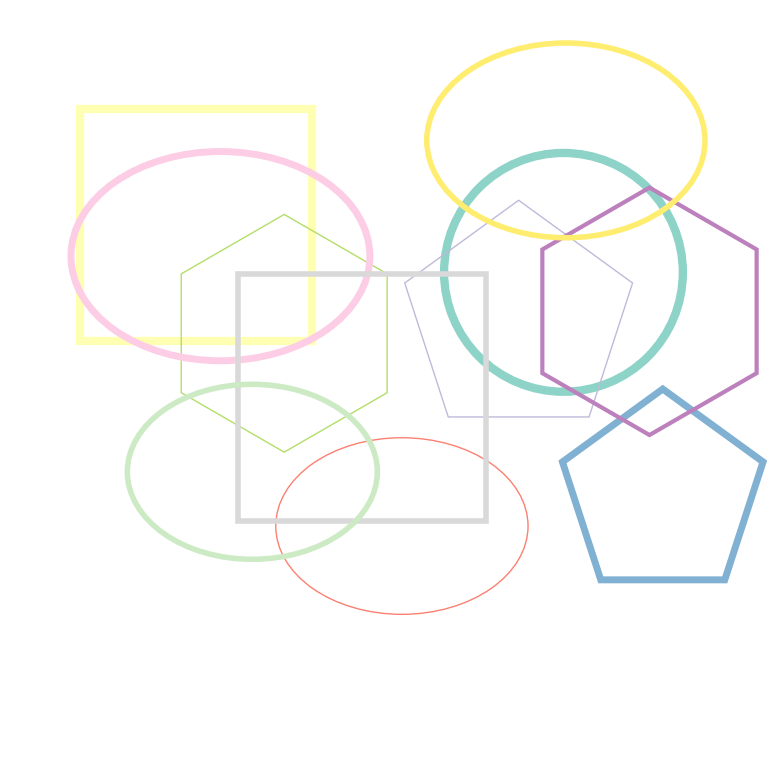[{"shape": "circle", "thickness": 3, "radius": 0.78, "center": [0.732, 0.646]}, {"shape": "square", "thickness": 3, "radius": 0.75, "center": [0.255, 0.707]}, {"shape": "pentagon", "thickness": 0.5, "radius": 0.78, "center": [0.674, 0.584]}, {"shape": "oval", "thickness": 0.5, "radius": 0.82, "center": [0.522, 0.317]}, {"shape": "pentagon", "thickness": 2.5, "radius": 0.68, "center": [0.861, 0.358]}, {"shape": "hexagon", "thickness": 0.5, "radius": 0.77, "center": [0.369, 0.567]}, {"shape": "oval", "thickness": 2.5, "radius": 0.97, "center": [0.286, 0.667]}, {"shape": "square", "thickness": 2, "radius": 0.8, "center": [0.471, 0.484]}, {"shape": "hexagon", "thickness": 1.5, "radius": 0.8, "center": [0.843, 0.596]}, {"shape": "oval", "thickness": 2, "radius": 0.81, "center": [0.328, 0.387]}, {"shape": "oval", "thickness": 2, "radius": 0.9, "center": [0.735, 0.818]}]